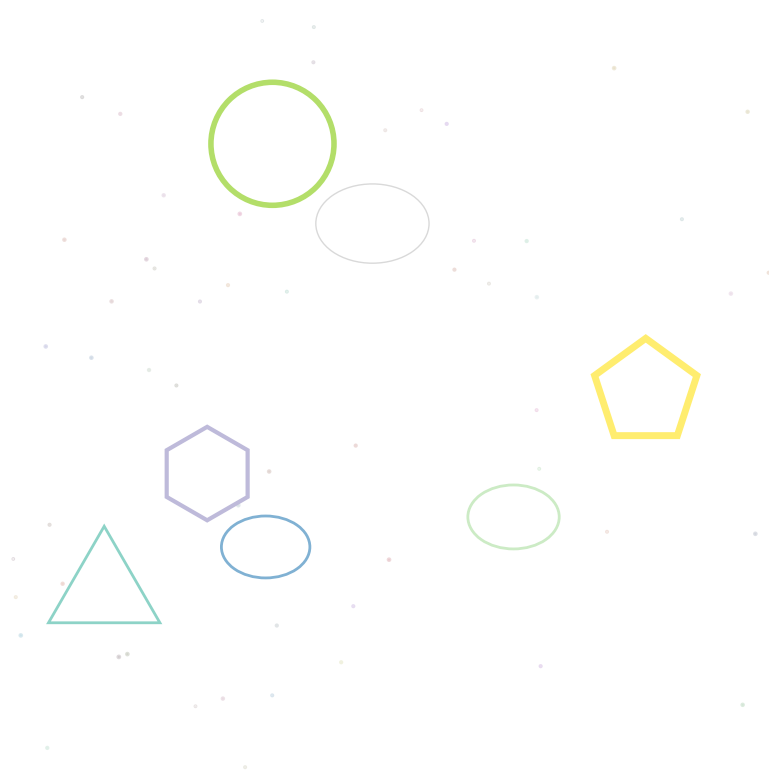[{"shape": "triangle", "thickness": 1, "radius": 0.42, "center": [0.135, 0.233]}, {"shape": "hexagon", "thickness": 1.5, "radius": 0.3, "center": [0.269, 0.385]}, {"shape": "oval", "thickness": 1, "radius": 0.29, "center": [0.345, 0.29]}, {"shape": "circle", "thickness": 2, "radius": 0.4, "center": [0.354, 0.813]}, {"shape": "oval", "thickness": 0.5, "radius": 0.37, "center": [0.484, 0.71]}, {"shape": "oval", "thickness": 1, "radius": 0.3, "center": [0.667, 0.329]}, {"shape": "pentagon", "thickness": 2.5, "radius": 0.35, "center": [0.839, 0.491]}]